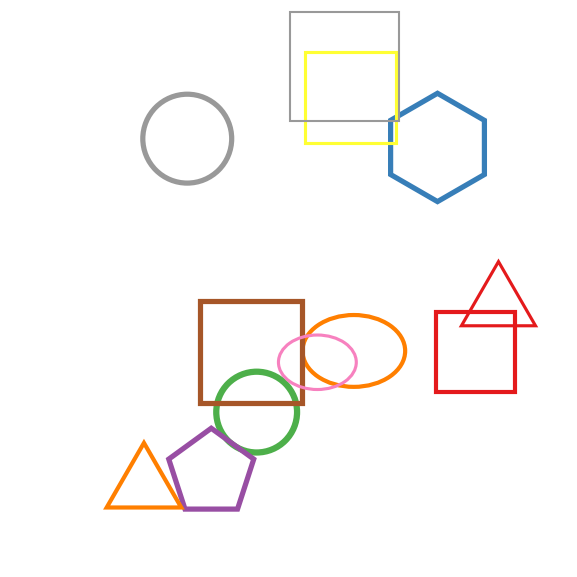[{"shape": "square", "thickness": 2, "radius": 0.34, "center": [0.823, 0.389]}, {"shape": "triangle", "thickness": 1.5, "radius": 0.37, "center": [0.863, 0.472]}, {"shape": "hexagon", "thickness": 2.5, "radius": 0.47, "center": [0.758, 0.744]}, {"shape": "circle", "thickness": 3, "radius": 0.35, "center": [0.444, 0.286]}, {"shape": "pentagon", "thickness": 2.5, "radius": 0.39, "center": [0.366, 0.18]}, {"shape": "triangle", "thickness": 2, "radius": 0.37, "center": [0.249, 0.158]}, {"shape": "oval", "thickness": 2, "radius": 0.44, "center": [0.613, 0.391]}, {"shape": "square", "thickness": 1.5, "radius": 0.4, "center": [0.606, 0.831]}, {"shape": "square", "thickness": 2.5, "radius": 0.44, "center": [0.435, 0.389]}, {"shape": "oval", "thickness": 1.5, "radius": 0.34, "center": [0.55, 0.372]}, {"shape": "square", "thickness": 1, "radius": 0.47, "center": [0.597, 0.883]}, {"shape": "circle", "thickness": 2.5, "radius": 0.38, "center": [0.324, 0.759]}]